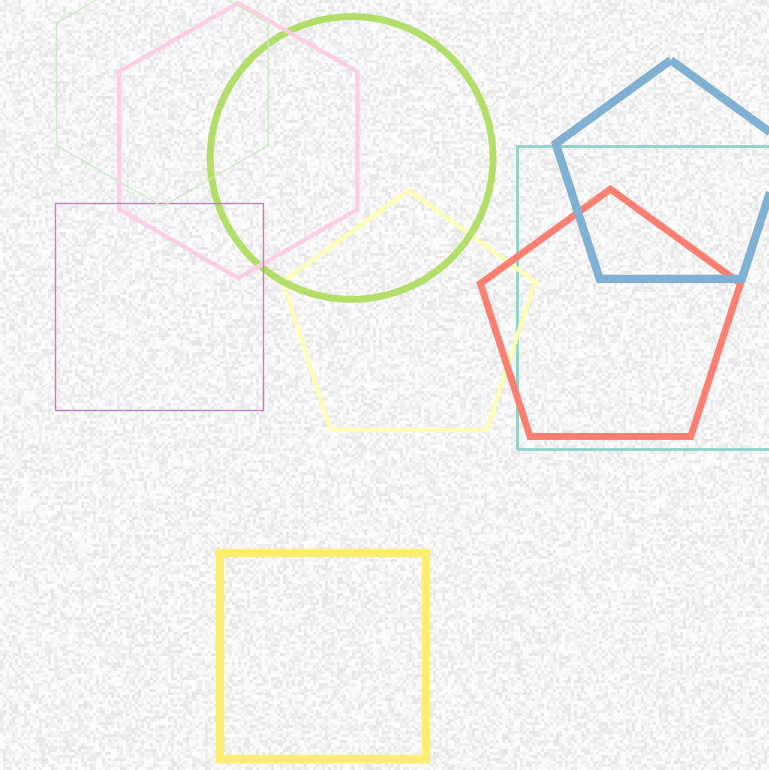[{"shape": "square", "thickness": 1, "radius": 0.98, "center": [0.868, 0.614]}, {"shape": "pentagon", "thickness": 1.5, "radius": 0.86, "center": [0.531, 0.581]}, {"shape": "pentagon", "thickness": 2.5, "radius": 0.89, "center": [0.793, 0.577]}, {"shape": "pentagon", "thickness": 3, "radius": 0.79, "center": [0.871, 0.765]}, {"shape": "circle", "thickness": 2.5, "radius": 0.92, "center": [0.457, 0.795]}, {"shape": "hexagon", "thickness": 1.5, "radius": 0.89, "center": [0.309, 0.818]}, {"shape": "square", "thickness": 0.5, "radius": 0.67, "center": [0.206, 0.602]}, {"shape": "hexagon", "thickness": 0.5, "radius": 0.79, "center": [0.211, 0.891]}, {"shape": "square", "thickness": 3, "radius": 0.67, "center": [0.42, 0.148]}]